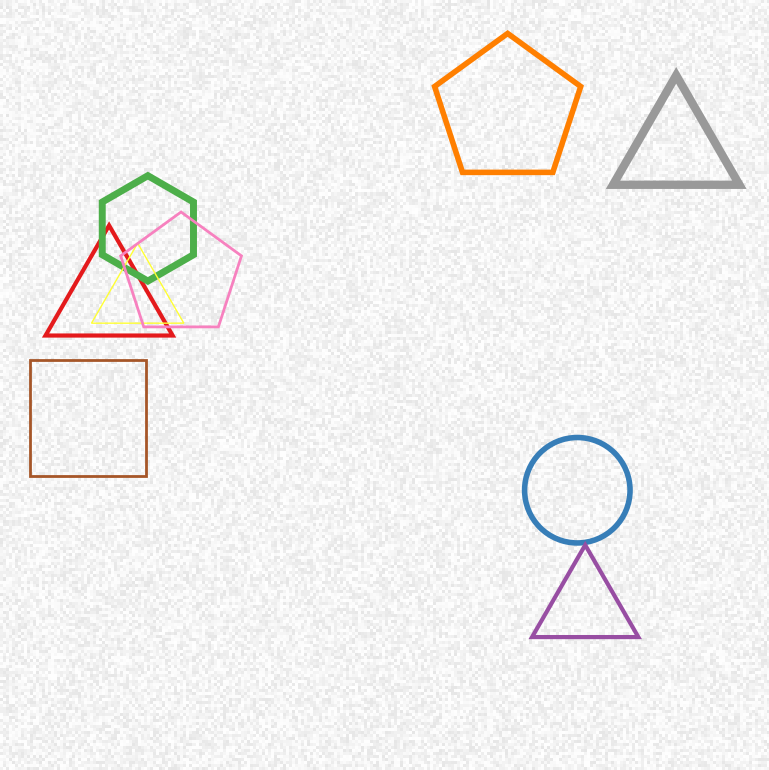[{"shape": "triangle", "thickness": 1.5, "radius": 0.48, "center": [0.142, 0.612]}, {"shape": "circle", "thickness": 2, "radius": 0.34, "center": [0.75, 0.363]}, {"shape": "hexagon", "thickness": 2.5, "radius": 0.34, "center": [0.192, 0.703]}, {"shape": "triangle", "thickness": 1.5, "radius": 0.4, "center": [0.76, 0.212]}, {"shape": "pentagon", "thickness": 2, "radius": 0.5, "center": [0.659, 0.857]}, {"shape": "triangle", "thickness": 0.5, "radius": 0.35, "center": [0.179, 0.615]}, {"shape": "square", "thickness": 1, "radius": 0.38, "center": [0.114, 0.458]}, {"shape": "pentagon", "thickness": 1, "radius": 0.41, "center": [0.235, 0.642]}, {"shape": "triangle", "thickness": 3, "radius": 0.47, "center": [0.878, 0.807]}]